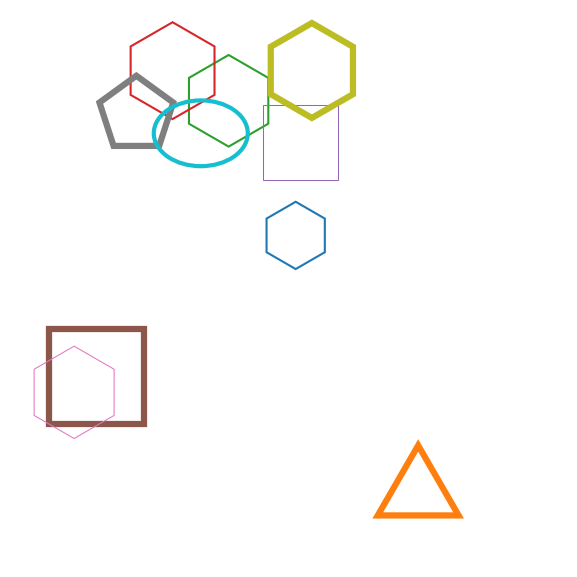[{"shape": "hexagon", "thickness": 1, "radius": 0.29, "center": [0.512, 0.591]}, {"shape": "triangle", "thickness": 3, "radius": 0.4, "center": [0.724, 0.147]}, {"shape": "hexagon", "thickness": 1, "radius": 0.4, "center": [0.396, 0.825]}, {"shape": "hexagon", "thickness": 1, "radius": 0.42, "center": [0.299, 0.877]}, {"shape": "square", "thickness": 0.5, "radius": 0.33, "center": [0.52, 0.752]}, {"shape": "square", "thickness": 3, "radius": 0.41, "center": [0.167, 0.347]}, {"shape": "hexagon", "thickness": 0.5, "radius": 0.4, "center": [0.128, 0.32]}, {"shape": "pentagon", "thickness": 3, "radius": 0.34, "center": [0.236, 0.801]}, {"shape": "hexagon", "thickness": 3, "radius": 0.41, "center": [0.54, 0.877]}, {"shape": "oval", "thickness": 2, "radius": 0.41, "center": [0.348, 0.768]}]